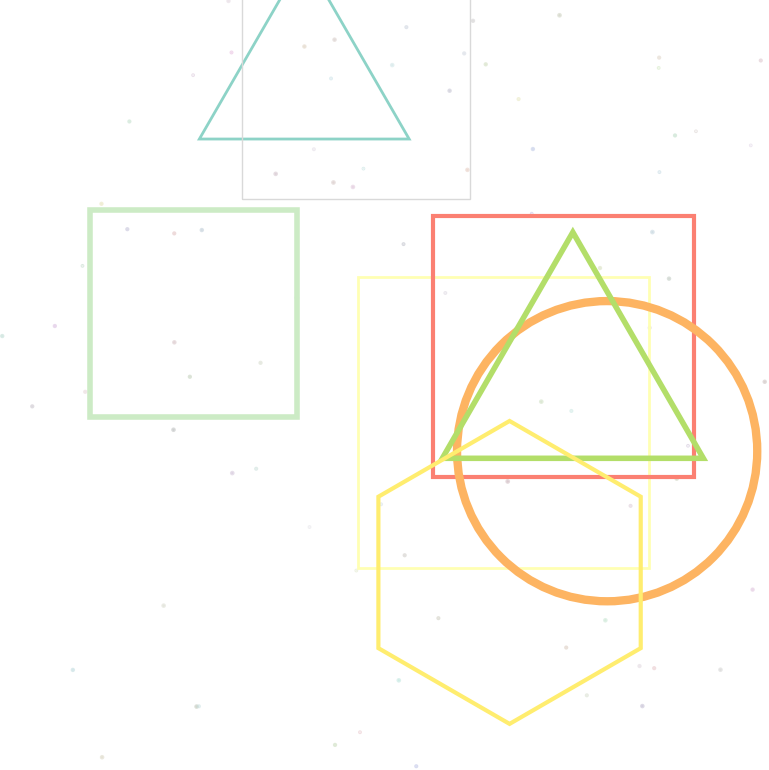[{"shape": "triangle", "thickness": 1, "radius": 0.79, "center": [0.395, 0.898]}, {"shape": "square", "thickness": 1, "radius": 0.95, "center": [0.654, 0.451]}, {"shape": "square", "thickness": 1.5, "radius": 0.85, "center": [0.732, 0.549]}, {"shape": "circle", "thickness": 3, "radius": 0.97, "center": [0.788, 0.414]}, {"shape": "triangle", "thickness": 2, "radius": 0.98, "center": [0.744, 0.503]}, {"shape": "square", "thickness": 0.5, "radius": 0.74, "center": [0.463, 0.889]}, {"shape": "square", "thickness": 2, "radius": 0.67, "center": [0.251, 0.593]}, {"shape": "hexagon", "thickness": 1.5, "radius": 0.98, "center": [0.662, 0.257]}]